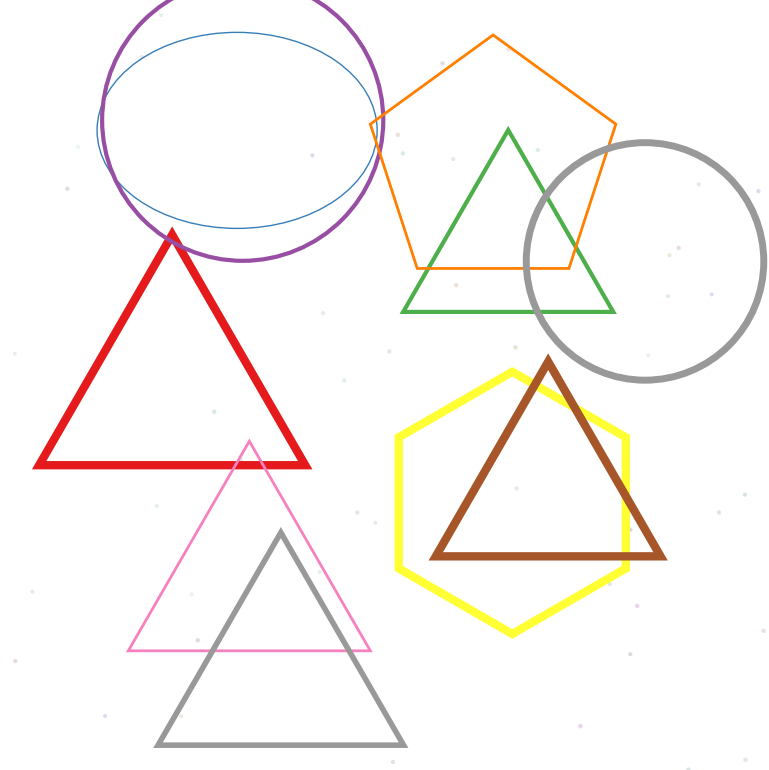[{"shape": "triangle", "thickness": 3, "radius": 1.0, "center": [0.224, 0.496]}, {"shape": "oval", "thickness": 0.5, "radius": 0.91, "center": [0.308, 0.831]}, {"shape": "triangle", "thickness": 1.5, "radius": 0.79, "center": [0.66, 0.674]}, {"shape": "circle", "thickness": 1.5, "radius": 0.91, "center": [0.315, 0.844]}, {"shape": "pentagon", "thickness": 1, "radius": 0.84, "center": [0.64, 0.787]}, {"shape": "hexagon", "thickness": 3, "radius": 0.85, "center": [0.665, 0.347]}, {"shape": "triangle", "thickness": 3, "radius": 0.84, "center": [0.712, 0.362]}, {"shape": "triangle", "thickness": 1, "radius": 0.91, "center": [0.324, 0.246]}, {"shape": "triangle", "thickness": 2, "radius": 0.92, "center": [0.365, 0.124]}, {"shape": "circle", "thickness": 2.5, "radius": 0.77, "center": [0.838, 0.66]}]